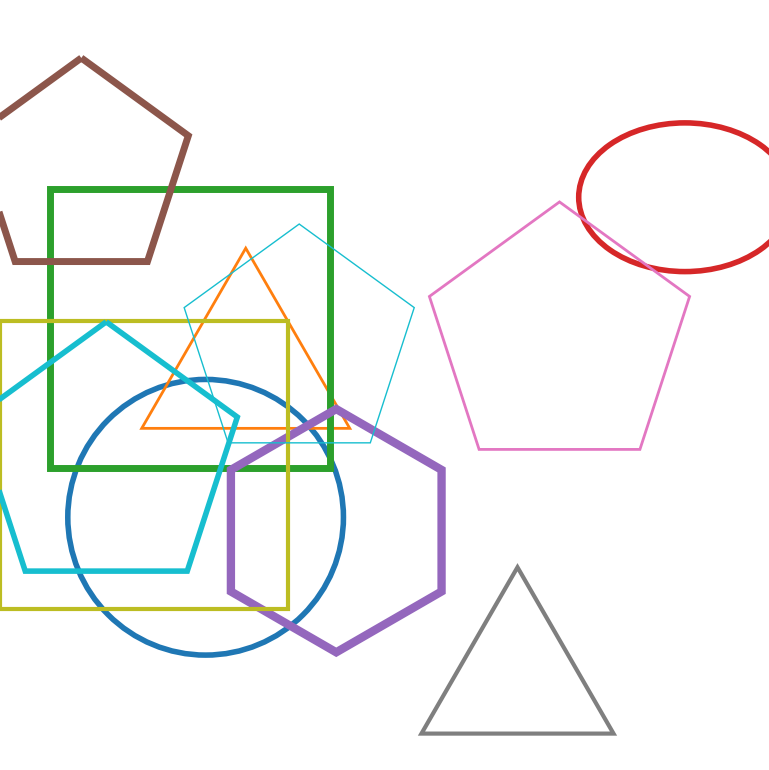[{"shape": "circle", "thickness": 2, "radius": 0.89, "center": [0.267, 0.328]}, {"shape": "triangle", "thickness": 1, "radius": 0.78, "center": [0.319, 0.522]}, {"shape": "square", "thickness": 2.5, "radius": 0.91, "center": [0.247, 0.573]}, {"shape": "oval", "thickness": 2, "radius": 0.69, "center": [0.89, 0.744]}, {"shape": "hexagon", "thickness": 3, "radius": 0.79, "center": [0.437, 0.311]}, {"shape": "pentagon", "thickness": 2.5, "radius": 0.73, "center": [0.106, 0.779]}, {"shape": "pentagon", "thickness": 1, "radius": 0.89, "center": [0.727, 0.56]}, {"shape": "triangle", "thickness": 1.5, "radius": 0.72, "center": [0.672, 0.119]}, {"shape": "square", "thickness": 1.5, "radius": 0.94, "center": [0.187, 0.396]}, {"shape": "pentagon", "thickness": 0.5, "radius": 0.79, "center": [0.389, 0.552]}, {"shape": "pentagon", "thickness": 2, "radius": 0.89, "center": [0.138, 0.403]}]